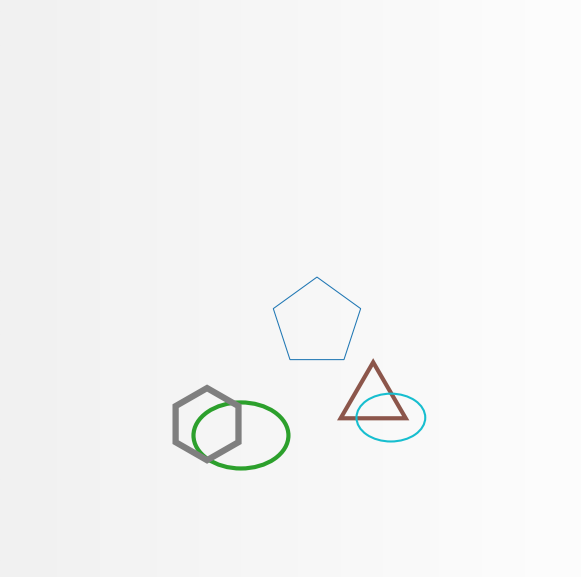[{"shape": "pentagon", "thickness": 0.5, "radius": 0.4, "center": [0.545, 0.44]}, {"shape": "oval", "thickness": 2, "radius": 0.41, "center": [0.415, 0.245]}, {"shape": "triangle", "thickness": 2, "radius": 0.32, "center": [0.642, 0.307]}, {"shape": "hexagon", "thickness": 3, "radius": 0.31, "center": [0.356, 0.265]}, {"shape": "oval", "thickness": 1, "radius": 0.3, "center": [0.672, 0.276]}]